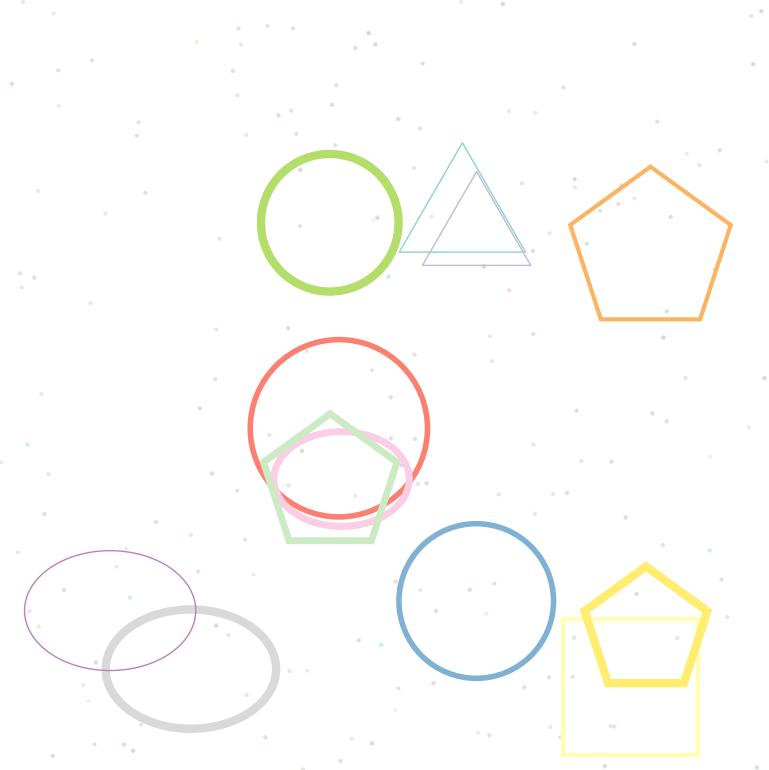[{"shape": "triangle", "thickness": 0.5, "radius": 0.47, "center": [0.6, 0.72]}, {"shape": "square", "thickness": 1.5, "radius": 0.44, "center": [0.819, 0.108]}, {"shape": "triangle", "thickness": 0.5, "radius": 0.41, "center": [0.619, 0.696]}, {"shape": "circle", "thickness": 2, "radius": 0.58, "center": [0.44, 0.444]}, {"shape": "circle", "thickness": 2, "radius": 0.5, "center": [0.619, 0.219]}, {"shape": "pentagon", "thickness": 1.5, "radius": 0.55, "center": [0.845, 0.674]}, {"shape": "circle", "thickness": 3, "radius": 0.45, "center": [0.428, 0.711]}, {"shape": "oval", "thickness": 2.5, "radius": 0.44, "center": [0.444, 0.378]}, {"shape": "oval", "thickness": 3, "radius": 0.55, "center": [0.248, 0.131]}, {"shape": "oval", "thickness": 0.5, "radius": 0.56, "center": [0.143, 0.207]}, {"shape": "pentagon", "thickness": 2.5, "radius": 0.46, "center": [0.429, 0.372]}, {"shape": "pentagon", "thickness": 3, "radius": 0.42, "center": [0.839, 0.181]}]